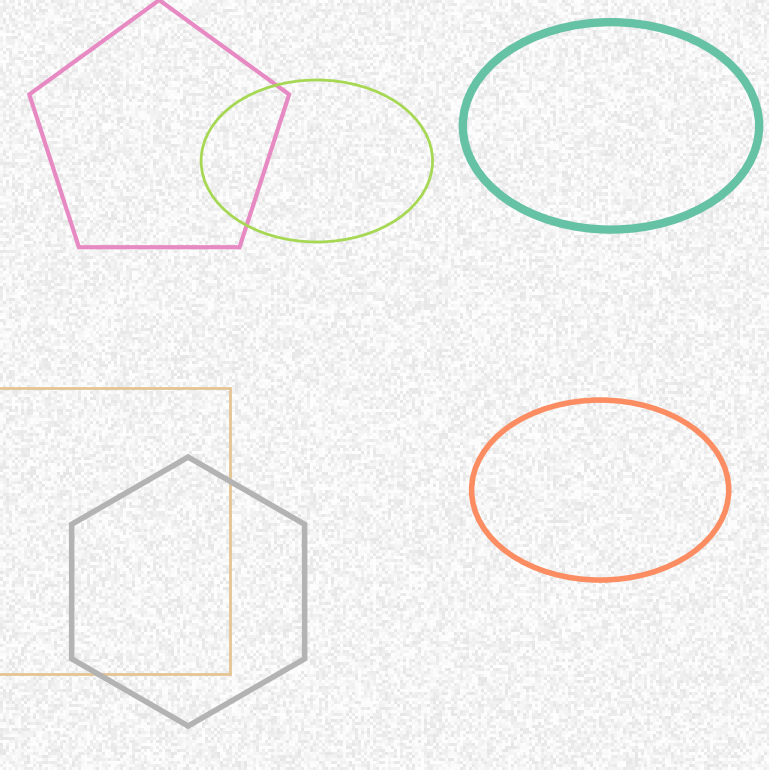[{"shape": "oval", "thickness": 3, "radius": 0.96, "center": [0.793, 0.837]}, {"shape": "oval", "thickness": 2, "radius": 0.83, "center": [0.779, 0.364]}, {"shape": "pentagon", "thickness": 1.5, "radius": 0.89, "center": [0.207, 0.822]}, {"shape": "oval", "thickness": 1, "radius": 0.75, "center": [0.411, 0.791]}, {"shape": "square", "thickness": 1, "radius": 0.93, "center": [0.113, 0.31]}, {"shape": "hexagon", "thickness": 2, "radius": 0.87, "center": [0.244, 0.232]}]